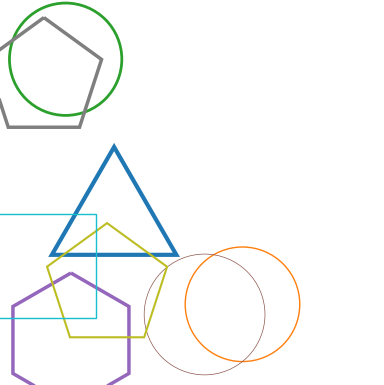[{"shape": "triangle", "thickness": 3, "radius": 0.93, "center": [0.296, 0.431]}, {"shape": "circle", "thickness": 1, "radius": 0.74, "center": [0.63, 0.21]}, {"shape": "circle", "thickness": 2, "radius": 0.73, "center": [0.171, 0.846]}, {"shape": "hexagon", "thickness": 2.5, "radius": 0.87, "center": [0.184, 0.117]}, {"shape": "circle", "thickness": 0.5, "radius": 0.78, "center": [0.531, 0.183]}, {"shape": "pentagon", "thickness": 2.5, "radius": 0.79, "center": [0.114, 0.797]}, {"shape": "pentagon", "thickness": 1.5, "radius": 0.82, "center": [0.278, 0.257]}, {"shape": "square", "thickness": 1, "radius": 0.67, "center": [0.115, 0.309]}]